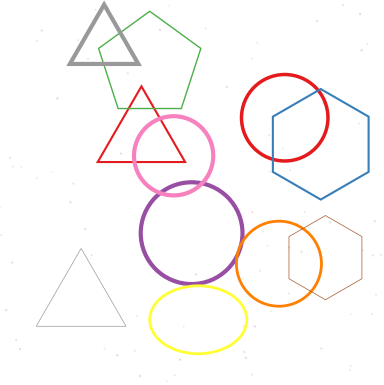[{"shape": "circle", "thickness": 2.5, "radius": 0.56, "center": [0.74, 0.694]}, {"shape": "triangle", "thickness": 1.5, "radius": 0.66, "center": [0.367, 0.645]}, {"shape": "hexagon", "thickness": 1.5, "radius": 0.72, "center": [0.833, 0.625]}, {"shape": "pentagon", "thickness": 1, "radius": 0.7, "center": [0.389, 0.831]}, {"shape": "circle", "thickness": 3, "radius": 0.66, "center": [0.498, 0.394]}, {"shape": "circle", "thickness": 2, "radius": 0.55, "center": [0.725, 0.315]}, {"shape": "oval", "thickness": 2, "radius": 0.63, "center": [0.515, 0.169]}, {"shape": "hexagon", "thickness": 0.5, "radius": 0.55, "center": [0.845, 0.331]}, {"shape": "circle", "thickness": 3, "radius": 0.51, "center": [0.451, 0.595]}, {"shape": "triangle", "thickness": 0.5, "radius": 0.67, "center": [0.211, 0.22]}, {"shape": "triangle", "thickness": 3, "radius": 0.51, "center": [0.27, 0.885]}]